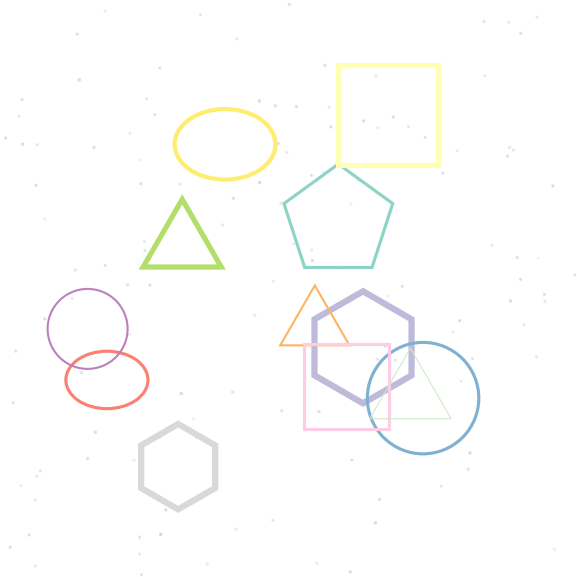[{"shape": "pentagon", "thickness": 1.5, "radius": 0.5, "center": [0.586, 0.616]}, {"shape": "square", "thickness": 2.5, "radius": 0.43, "center": [0.672, 0.801]}, {"shape": "hexagon", "thickness": 3, "radius": 0.49, "center": [0.629, 0.398]}, {"shape": "oval", "thickness": 1.5, "radius": 0.36, "center": [0.185, 0.341]}, {"shape": "circle", "thickness": 1.5, "radius": 0.48, "center": [0.733, 0.31]}, {"shape": "triangle", "thickness": 1, "radius": 0.35, "center": [0.545, 0.436]}, {"shape": "triangle", "thickness": 2.5, "radius": 0.39, "center": [0.315, 0.576]}, {"shape": "square", "thickness": 1.5, "radius": 0.37, "center": [0.6, 0.329]}, {"shape": "hexagon", "thickness": 3, "radius": 0.37, "center": [0.308, 0.191]}, {"shape": "circle", "thickness": 1, "radius": 0.35, "center": [0.152, 0.43]}, {"shape": "triangle", "thickness": 0.5, "radius": 0.41, "center": [0.711, 0.315]}, {"shape": "oval", "thickness": 2, "radius": 0.44, "center": [0.39, 0.749]}]